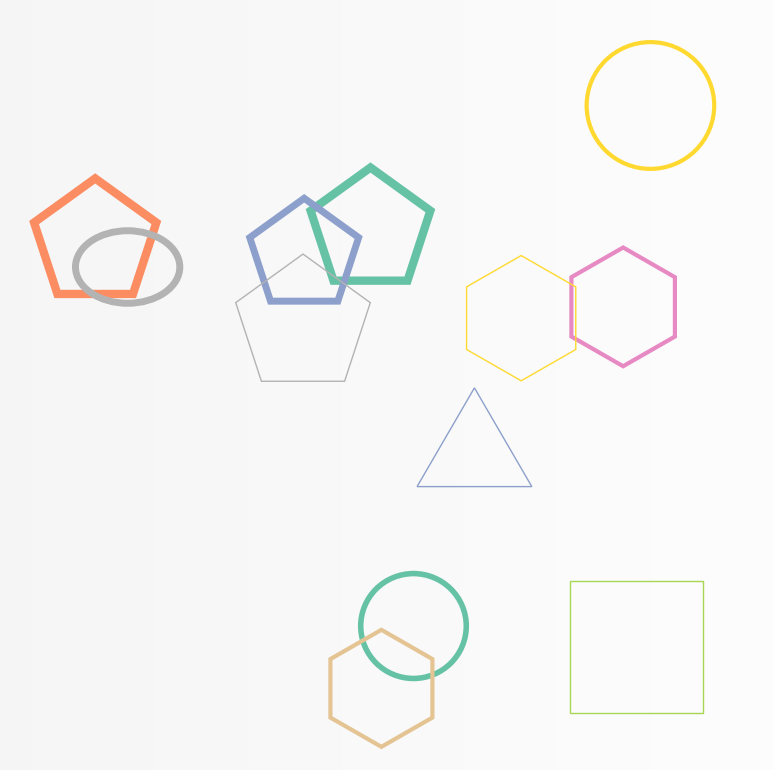[{"shape": "pentagon", "thickness": 3, "radius": 0.41, "center": [0.478, 0.701]}, {"shape": "circle", "thickness": 2, "radius": 0.34, "center": [0.534, 0.187]}, {"shape": "pentagon", "thickness": 3, "radius": 0.41, "center": [0.123, 0.685]}, {"shape": "pentagon", "thickness": 2.5, "radius": 0.37, "center": [0.393, 0.669]}, {"shape": "triangle", "thickness": 0.5, "radius": 0.43, "center": [0.612, 0.411]}, {"shape": "hexagon", "thickness": 1.5, "radius": 0.39, "center": [0.804, 0.601]}, {"shape": "square", "thickness": 0.5, "radius": 0.43, "center": [0.821, 0.16]}, {"shape": "hexagon", "thickness": 0.5, "radius": 0.41, "center": [0.672, 0.587]}, {"shape": "circle", "thickness": 1.5, "radius": 0.41, "center": [0.839, 0.863]}, {"shape": "hexagon", "thickness": 1.5, "radius": 0.38, "center": [0.492, 0.106]}, {"shape": "oval", "thickness": 2.5, "radius": 0.34, "center": [0.165, 0.653]}, {"shape": "pentagon", "thickness": 0.5, "radius": 0.46, "center": [0.391, 0.579]}]